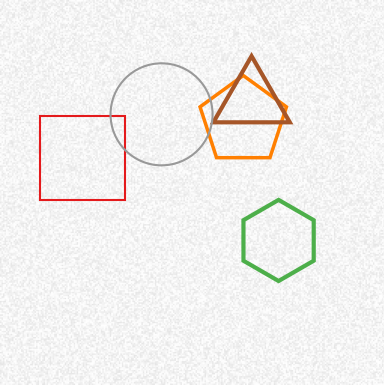[{"shape": "square", "thickness": 1.5, "radius": 0.55, "center": [0.213, 0.59]}, {"shape": "hexagon", "thickness": 3, "radius": 0.53, "center": [0.724, 0.375]}, {"shape": "pentagon", "thickness": 2.5, "radius": 0.59, "center": [0.632, 0.686]}, {"shape": "triangle", "thickness": 3, "radius": 0.57, "center": [0.653, 0.74]}, {"shape": "circle", "thickness": 1.5, "radius": 0.66, "center": [0.42, 0.703]}]